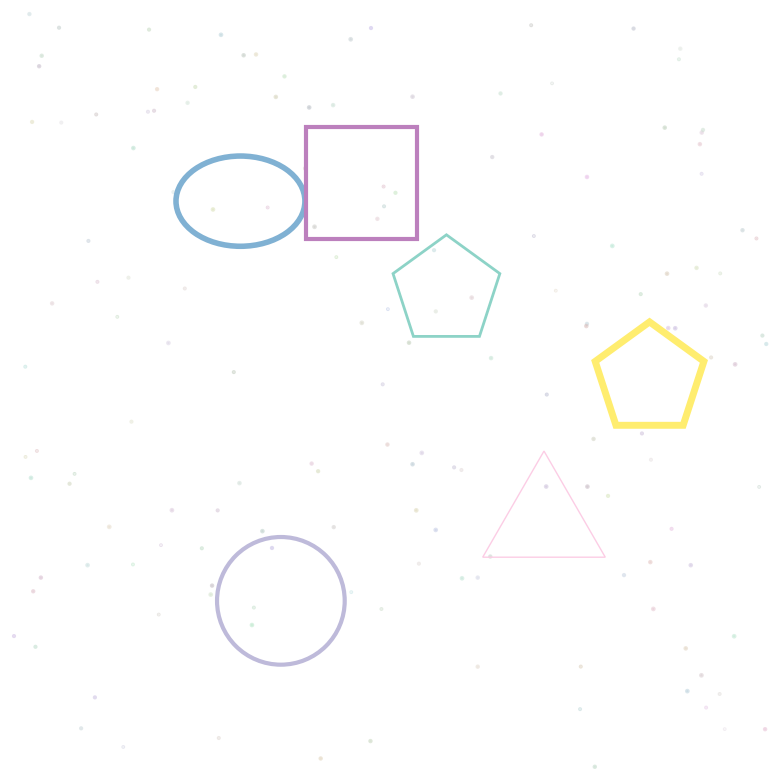[{"shape": "pentagon", "thickness": 1, "radius": 0.36, "center": [0.58, 0.622]}, {"shape": "circle", "thickness": 1.5, "radius": 0.41, "center": [0.365, 0.22]}, {"shape": "oval", "thickness": 2, "radius": 0.42, "center": [0.312, 0.739]}, {"shape": "triangle", "thickness": 0.5, "radius": 0.46, "center": [0.706, 0.322]}, {"shape": "square", "thickness": 1.5, "radius": 0.36, "center": [0.47, 0.762]}, {"shape": "pentagon", "thickness": 2.5, "radius": 0.37, "center": [0.844, 0.508]}]